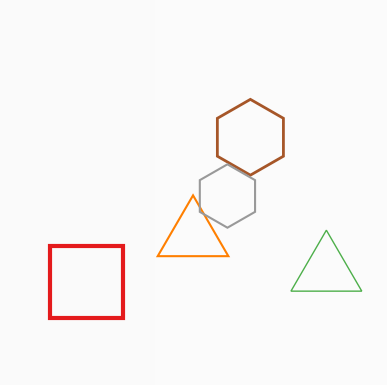[{"shape": "square", "thickness": 3, "radius": 0.47, "center": [0.223, 0.269]}, {"shape": "triangle", "thickness": 1, "radius": 0.53, "center": [0.842, 0.297]}, {"shape": "triangle", "thickness": 1.5, "radius": 0.53, "center": [0.498, 0.387]}, {"shape": "hexagon", "thickness": 2, "radius": 0.49, "center": [0.646, 0.643]}, {"shape": "hexagon", "thickness": 1.5, "radius": 0.41, "center": [0.587, 0.491]}]